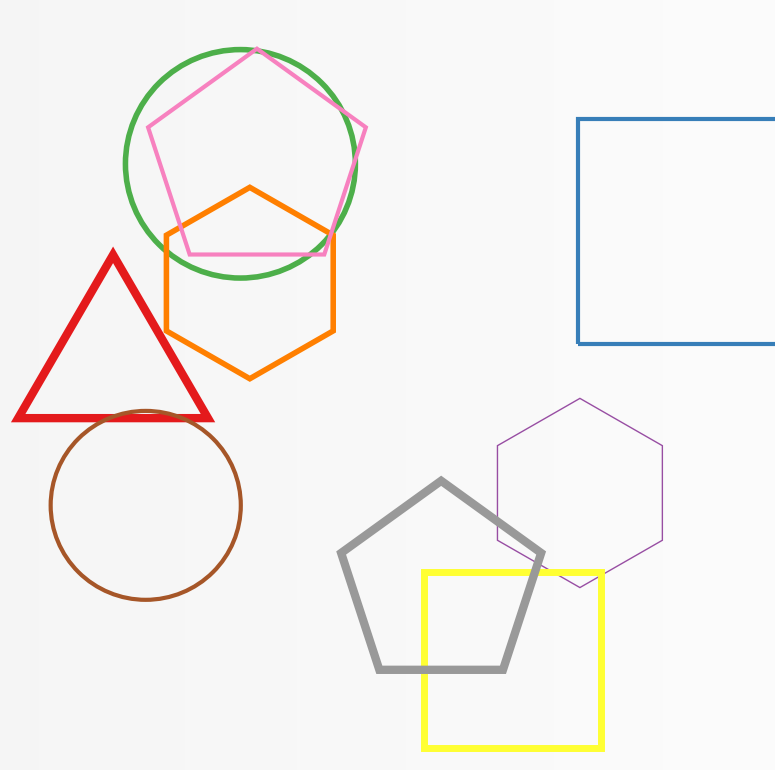[{"shape": "triangle", "thickness": 3, "radius": 0.71, "center": [0.146, 0.528]}, {"shape": "square", "thickness": 1.5, "radius": 0.73, "center": [0.892, 0.7]}, {"shape": "circle", "thickness": 2, "radius": 0.74, "center": [0.31, 0.787]}, {"shape": "hexagon", "thickness": 0.5, "radius": 0.61, "center": [0.748, 0.36]}, {"shape": "hexagon", "thickness": 2, "radius": 0.62, "center": [0.322, 0.632]}, {"shape": "square", "thickness": 2.5, "radius": 0.57, "center": [0.661, 0.143]}, {"shape": "circle", "thickness": 1.5, "radius": 0.61, "center": [0.188, 0.344]}, {"shape": "pentagon", "thickness": 1.5, "radius": 0.74, "center": [0.332, 0.789]}, {"shape": "pentagon", "thickness": 3, "radius": 0.68, "center": [0.569, 0.24]}]